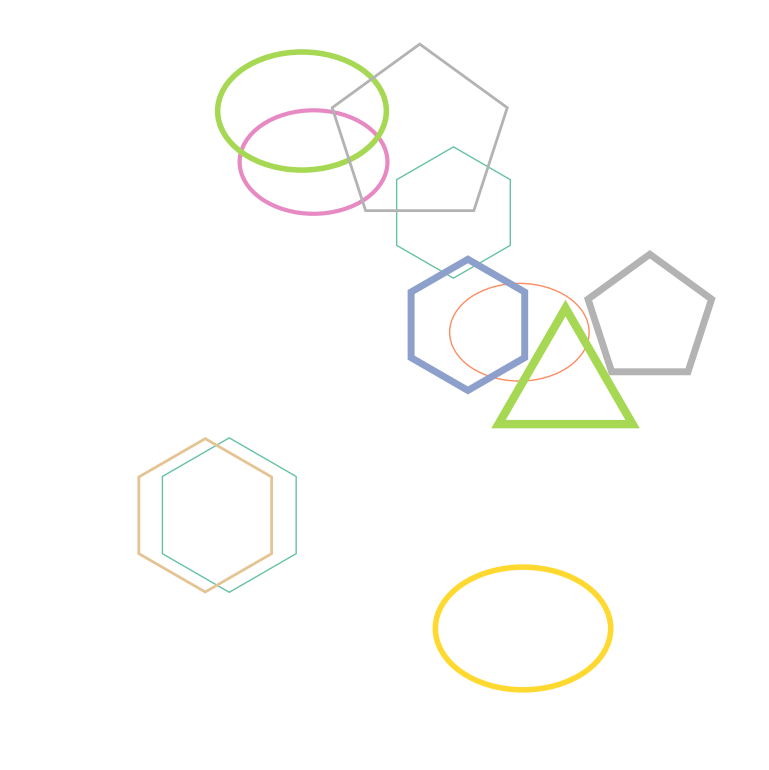[{"shape": "hexagon", "thickness": 0.5, "radius": 0.43, "center": [0.589, 0.724]}, {"shape": "hexagon", "thickness": 0.5, "radius": 0.5, "center": [0.298, 0.331]}, {"shape": "oval", "thickness": 0.5, "radius": 0.45, "center": [0.675, 0.569]}, {"shape": "hexagon", "thickness": 2.5, "radius": 0.43, "center": [0.608, 0.578]}, {"shape": "oval", "thickness": 1.5, "radius": 0.48, "center": [0.407, 0.79]}, {"shape": "triangle", "thickness": 3, "radius": 0.5, "center": [0.734, 0.499]}, {"shape": "oval", "thickness": 2, "radius": 0.55, "center": [0.392, 0.856]}, {"shape": "oval", "thickness": 2, "radius": 0.57, "center": [0.679, 0.184]}, {"shape": "hexagon", "thickness": 1, "radius": 0.5, "center": [0.267, 0.331]}, {"shape": "pentagon", "thickness": 1, "radius": 0.6, "center": [0.545, 0.823]}, {"shape": "pentagon", "thickness": 2.5, "radius": 0.42, "center": [0.844, 0.585]}]